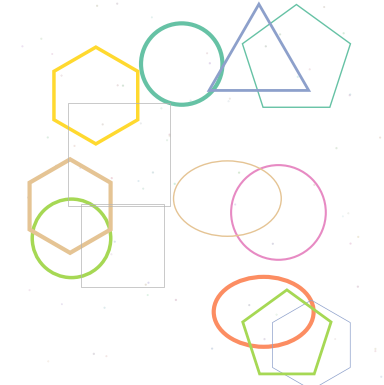[{"shape": "pentagon", "thickness": 1, "radius": 0.74, "center": [0.77, 0.841]}, {"shape": "circle", "thickness": 3, "radius": 0.53, "center": [0.472, 0.834]}, {"shape": "oval", "thickness": 3, "radius": 0.65, "center": [0.685, 0.19]}, {"shape": "hexagon", "thickness": 0.5, "radius": 0.58, "center": [0.809, 0.104]}, {"shape": "triangle", "thickness": 2, "radius": 0.75, "center": [0.672, 0.84]}, {"shape": "circle", "thickness": 1.5, "radius": 0.61, "center": [0.723, 0.448]}, {"shape": "pentagon", "thickness": 2, "radius": 0.6, "center": [0.745, 0.126]}, {"shape": "circle", "thickness": 2.5, "radius": 0.51, "center": [0.186, 0.381]}, {"shape": "hexagon", "thickness": 2.5, "radius": 0.63, "center": [0.249, 0.752]}, {"shape": "hexagon", "thickness": 3, "radius": 0.61, "center": [0.182, 0.465]}, {"shape": "oval", "thickness": 1, "radius": 0.7, "center": [0.591, 0.484]}, {"shape": "square", "thickness": 0.5, "radius": 0.54, "center": [0.318, 0.363]}, {"shape": "square", "thickness": 0.5, "radius": 0.66, "center": [0.309, 0.598]}]